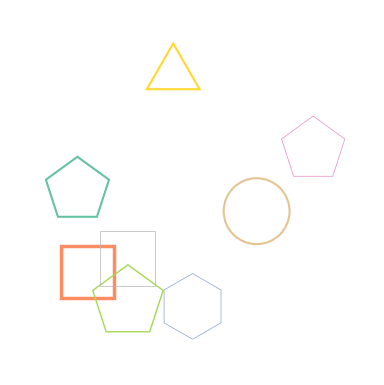[{"shape": "pentagon", "thickness": 1.5, "radius": 0.43, "center": [0.201, 0.507]}, {"shape": "square", "thickness": 2.5, "radius": 0.34, "center": [0.227, 0.294]}, {"shape": "hexagon", "thickness": 0.5, "radius": 0.43, "center": [0.5, 0.204]}, {"shape": "pentagon", "thickness": 0.5, "radius": 0.43, "center": [0.814, 0.612]}, {"shape": "pentagon", "thickness": 1, "radius": 0.48, "center": [0.332, 0.216]}, {"shape": "triangle", "thickness": 1.5, "radius": 0.4, "center": [0.45, 0.808]}, {"shape": "circle", "thickness": 1.5, "radius": 0.43, "center": [0.667, 0.451]}, {"shape": "square", "thickness": 0.5, "radius": 0.36, "center": [0.332, 0.329]}]